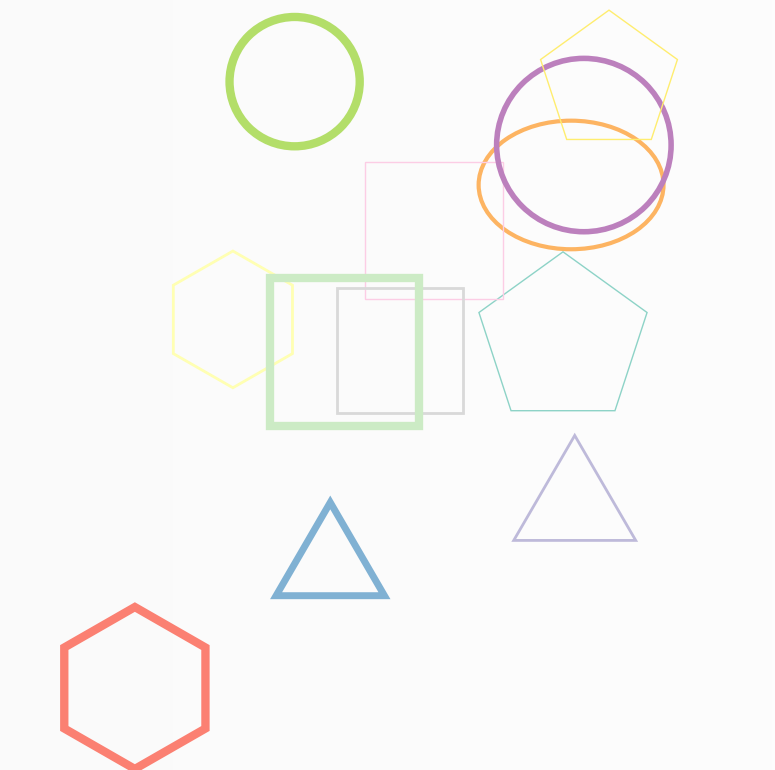[{"shape": "pentagon", "thickness": 0.5, "radius": 0.57, "center": [0.726, 0.559]}, {"shape": "hexagon", "thickness": 1, "radius": 0.44, "center": [0.301, 0.585]}, {"shape": "triangle", "thickness": 1, "radius": 0.45, "center": [0.742, 0.344]}, {"shape": "hexagon", "thickness": 3, "radius": 0.53, "center": [0.174, 0.106]}, {"shape": "triangle", "thickness": 2.5, "radius": 0.4, "center": [0.426, 0.267]}, {"shape": "oval", "thickness": 1.5, "radius": 0.6, "center": [0.737, 0.76]}, {"shape": "circle", "thickness": 3, "radius": 0.42, "center": [0.38, 0.894]}, {"shape": "square", "thickness": 0.5, "radius": 0.45, "center": [0.56, 0.701]}, {"shape": "square", "thickness": 1, "radius": 0.41, "center": [0.516, 0.545]}, {"shape": "circle", "thickness": 2, "radius": 0.56, "center": [0.753, 0.812]}, {"shape": "square", "thickness": 3, "radius": 0.48, "center": [0.444, 0.543]}, {"shape": "pentagon", "thickness": 0.5, "radius": 0.46, "center": [0.786, 0.894]}]